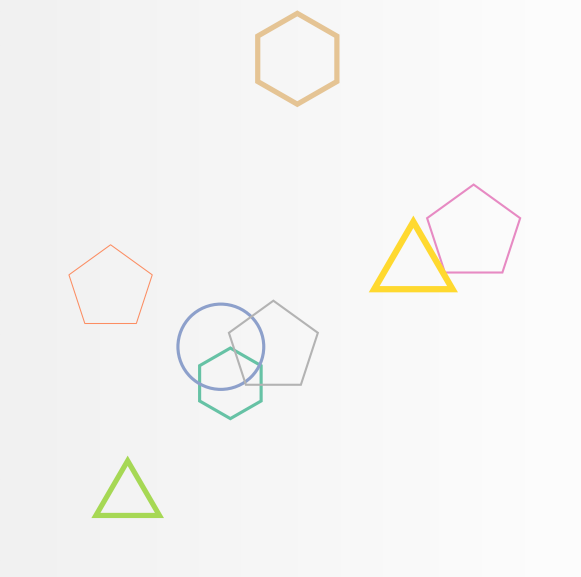[{"shape": "hexagon", "thickness": 1.5, "radius": 0.31, "center": [0.396, 0.335]}, {"shape": "pentagon", "thickness": 0.5, "radius": 0.38, "center": [0.19, 0.5]}, {"shape": "circle", "thickness": 1.5, "radius": 0.37, "center": [0.38, 0.399]}, {"shape": "pentagon", "thickness": 1, "radius": 0.42, "center": [0.815, 0.595]}, {"shape": "triangle", "thickness": 2.5, "radius": 0.32, "center": [0.22, 0.138]}, {"shape": "triangle", "thickness": 3, "radius": 0.39, "center": [0.711, 0.537]}, {"shape": "hexagon", "thickness": 2.5, "radius": 0.39, "center": [0.512, 0.897]}, {"shape": "pentagon", "thickness": 1, "radius": 0.4, "center": [0.47, 0.398]}]